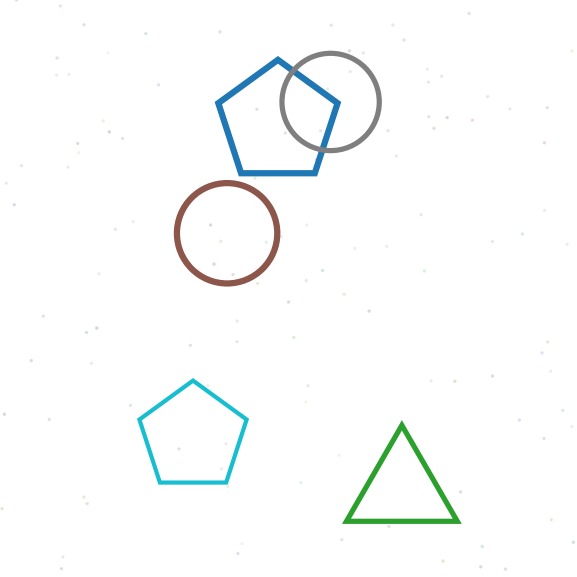[{"shape": "pentagon", "thickness": 3, "radius": 0.54, "center": [0.481, 0.787]}, {"shape": "triangle", "thickness": 2.5, "radius": 0.55, "center": [0.696, 0.152]}, {"shape": "circle", "thickness": 3, "radius": 0.43, "center": [0.393, 0.595]}, {"shape": "circle", "thickness": 2.5, "radius": 0.42, "center": [0.573, 0.823]}, {"shape": "pentagon", "thickness": 2, "radius": 0.49, "center": [0.334, 0.243]}]